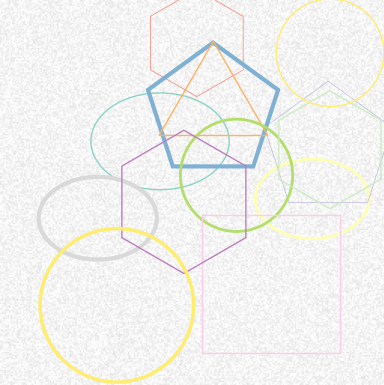[{"shape": "oval", "thickness": 1, "radius": 0.9, "center": [0.416, 0.633]}, {"shape": "oval", "thickness": 2, "radius": 0.74, "center": [0.811, 0.483]}, {"shape": "pentagon", "thickness": 0.5, "radius": 0.87, "center": [0.852, 0.615]}, {"shape": "hexagon", "thickness": 0.5, "radius": 0.7, "center": [0.511, 0.888]}, {"shape": "pentagon", "thickness": 3, "radius": 0.89, "center": [0.553, 0.712]}, {"shape": "triangle", "thickness": 1, "radius": 0.82, "center": [0.554, 0.73]}, {"shape": "circle", "thickness": 2, "radius": 0.73, "center": [0.614, 0.545]}, {"shape": "square", "thickness": 1, "radius": 0.9, "center": [0.705, 0.263]}, {"shape": "oval", "thickness": 3, "radius": 0.77, "center": [0.254, 0.433]}, {"shape": "hexagon", "thickness": 1, "radius": 0.93, "center": [0.478, 0.476]}, {"shape": "hexagon", "thickness": 1, "radius": 0.77, "center": [0.857, 0.611]}, {"shape": "circle", "thickness": 1, "radius": 0.7, "center": [0.857, 0.863]}, {"shape": "circle", "thickness": 2.5, "radius": 1.0, "center": [0.304, 0.207]}]